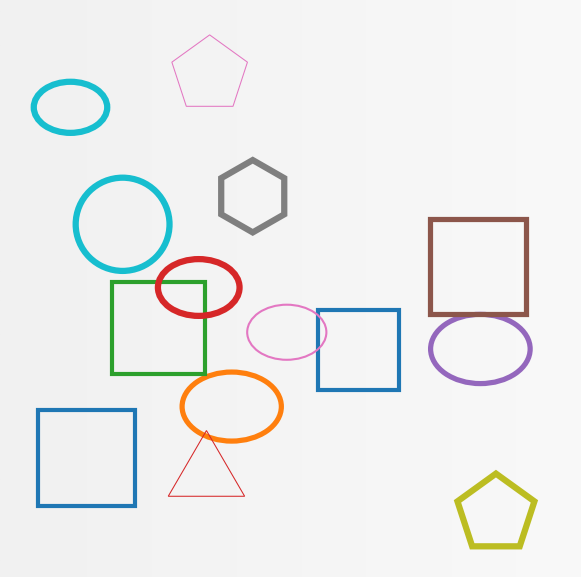[{"shape": "square", "thickness": 2, "radius": 0.35, "center": [0.616, 0.394]}, {"shape": "square", "thickness": 2, "radius": 0.42, "center": [0.149, 0.205]}, {"shape": "oval", "thickness": 2.5, "radius": 0.43, "center": [0.399, 0.295]}, {"shape": "square", "thickness": 2, "radius": 0.4, "center": [0.272, 0.432]}, {"shape": "oval", "thickness": 3, "radius": 0.35, "center": [0.342, 0.501]}, {"shape": "triangle", "thickness": 0.5, "radius": 0.38, "center": [0.355, 0.178]}, {"shape": "oval", "thickness": 2.5, "radius": 0.43, "center": [0.826, 0.395]}, {"shape": "square", "thickness": 2.5, "radius": 0.41, "center": [0.822, 0.538]}, {"shape": "pentagon", "thickness": 0.5, "radius": 0.34, "center": [0.361, 0.87]}, {"shape": "oval", "thickness": 1, "radius": 0.34, "center": [0.493, 0.424]}, {"shape": "hexagon", "thickness": 3, "radius": 0.31, "center": [0.435, 0.659]}, {"shape": "pentagon", "thickness": 3, "radius": 0.35, "center": [0.853, 0.109]}, {"shape": "oval", "thickness": 3, "radius": 0.32, "center": [0.121, 0.813]}, {"shape": "circle", "thickness": 3, "radius": 0.4, "center": [0.211, 0.611]}]